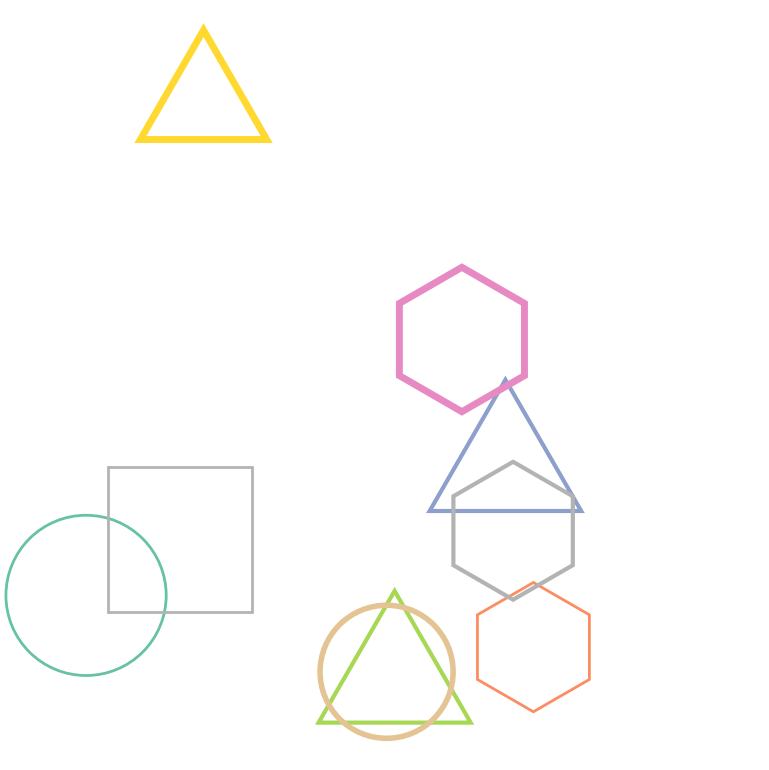[{"shape": "circle", "thickness": 1, "radius": 0.52, "center": [0.112, 0.227]}, {"shape": "hexagon", "thickness": 1, "radius": 0.42, "center": [0.693, 0.16]}, {"shape": "triangle", "thickness": 1.5, "radius": 0.57, "center": [0.656, 0.393]}, {"shape": "hexagon", "thickness": 2.5, "radius": 0.47, "center": [0.6, 0.559]}, {"shape": "triangle", "thickness": 1.5, "radius": 0.57, "center": [0.512, 0.119]}, {"shape": "triangle", "thickness": 2.5, "radius": 0.47, "center": [0.264, 0.866]}, {"shape": "circle", "thickness": 2, "radius": 0.43, "center": [0.502, 0.128]}, {"shape": "hexagon", "thickness": 1.5, "radius": 0.45, "center": [0.666, 0.311]}, {"shape": "square", "thickness": 1, "radius": 0.47, "center": [0.234, 0.3]}]